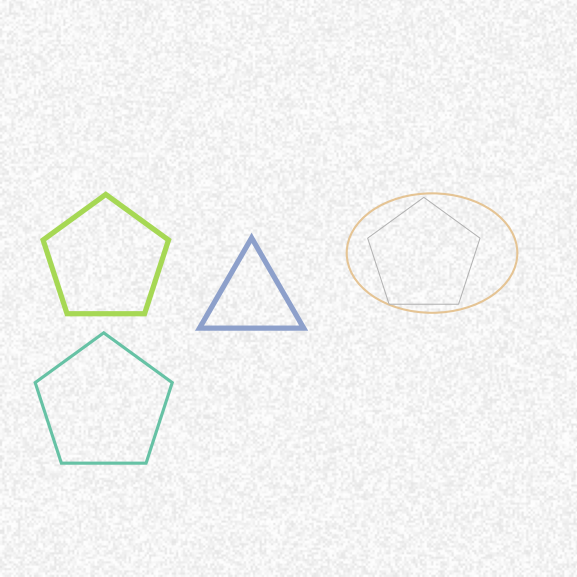[{"shape": "pentagon", "thickness": 1.5, "radius": 0.62, "center": [0.18, 0.298]}, {"shape": "triangle", "thickness": 2.5, "radius": 0.52, "center": [0.436, 0.483]}, {"shape": "pentagon", "thickness": 2.5, "radius": 0.57, "center": [0.183, 0.548]}, {"shape": "oval", "thickness": 1, "radius": 0.74, "center": [0.748, 0.561]}, {"shape": "pentagon", "thickness": 0.5, "radius": 0.51, "center": [0.734, 0.555]}]